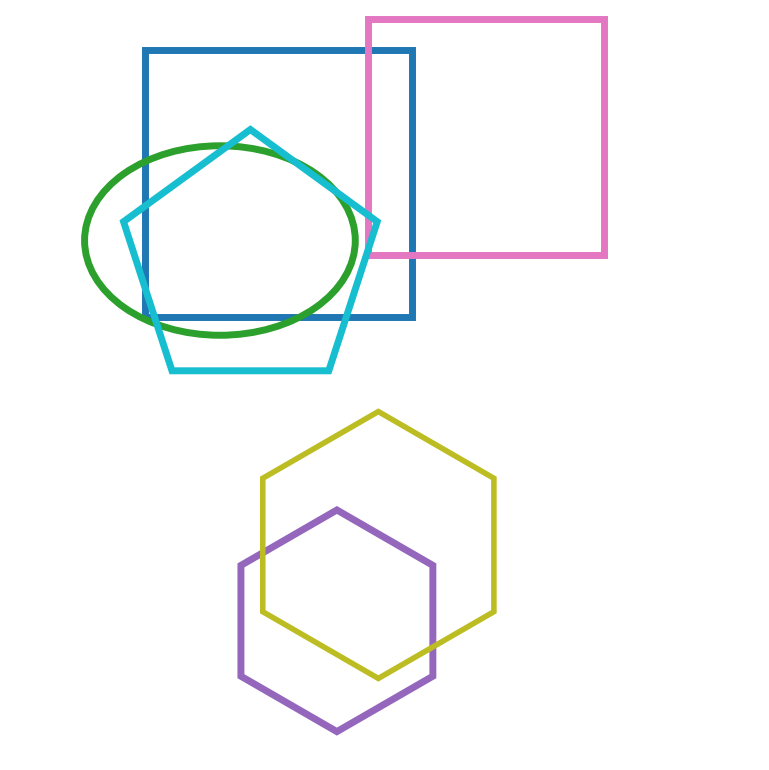[{"shape": "square", "thickness": 2.5, "radius": 0.87, "center": [0.361, 0.761]}, {"shape": "oval", "thickness": 2.5, "radius": 0.88, "center": [0.286, 0.688]}, {"shape": "hexagon", "thickness": 2.5, "radius": 0.72, "center": [0.438, 0.194]}, {"shape": "square", "thickness": 2.5, "radius": 0.77, "center": [0.631, 0.822]}, {"shape": "hexagon", "thickness": 2, "radius": 0.87, "center": [0.491, 0.292]}, {"shape": "pentagon", "thickness": 2.5, "radius": 0.87, "center": [0.325, 0.659]}]